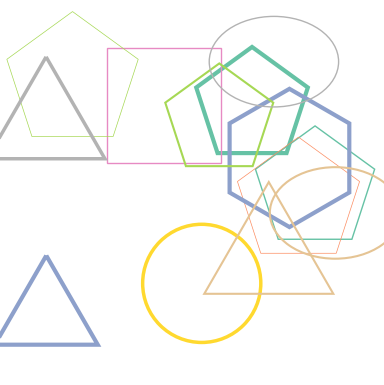[{"shape": "pentagon", "thickness": 3, "radius": 0.76, "center": [0.655, 0.726]}, {"shape": "pentagon", "thickness": 1, "radius": 0.81, "center": [0.818, 0.51]}, {"shape": "pentagon", "thickness": 0.5, "radius": 0.83, "center": [0.775, 0.477]}, {"shape": "hexagon", "thickness": 3, "radius": 0.9, "center": [0.752, 0.59]}, {"shape": "triangle", "thickness": 3, "radius": 0.77, "center": [0.12, 0.182]}, {"shape": "square", "thickness": 1, "radius": 0.74, "center": [0.426, 0.726]}, {"shape": "pentagon", "thickness": 0.5, "radius": 0.9, "center": [0.188, 0.791]}, {"shape": "pentagon", "thickness": 1.5, "radius": 0.74, "center": [0.57, 0.688]}, {"shape": "circle", "thickness": 2.5, "radius": 0.77, "center": [0.524, 0.264]}, {"shape": "triangle", "thickness": 1.5, "radius": 0.97, "center": [0.698, 0.334]}, {"shape": "oval", "thickness": 1.5, "radius": 0.85, "center": [0.871, 0.447]}, {"shape": "oval", "thickness": 1, "radius": 0.84, "center": [0.711, 0.84]}, {"shape": "triangle", "thickness": 2.5, "radius": 0.88, "center": [0.12, 0.676]}]